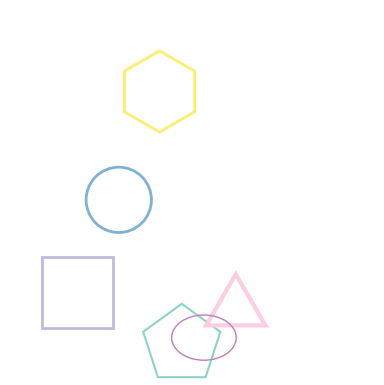[{"shape": "pentagon", "thickness": 1.5, "radius": 0.53, "center": [0.472, 0.106]}, {"shape": "square", "thickness": 2, "radius": 0.46, "center": [0.201, 0.241]}, {"shape": "circle", "thickness": 2, "radius": 0.42, "center": [0.308, 0.481]}, {"shape": "triangle", "thickness": 3, "radius": 0.44, "center": [0.613, 0.199]}, {"shape": "oval", "thickness": 1, "radius": 0.42, "center": [0.53, 0.123]}, {"shape": "hexagon", "thickness": 2, "radius": 0.53, "center": [0.414, 0.762]}]